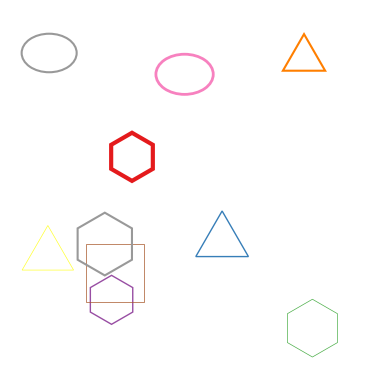[{"shape": "hexagon", "thickness": 3, "radius": 0.31, "center": [0.343, 0.593]}, {"shape": "triangle", "thickness": 1, "radius": 0.39, "center": [0.577, 0.373]}, {"shape": "hexagon", "thickness": 0.5, "radius": 0.38, "center": [0.812, 0.148]}, {"shape": "hexagon", "thickness": 1, "radius": 0.32, "center": [0.29, 0.221]}, {"shape": "triangle", "thickness": 1.5, "radius": 0.32, "center": [0.79, 0.848]}, {"shape": "triangle", "thickness": 0.5, "radius": 0.39, "center": [0.124, 0.337]}, {"shape": "square", "thickness": 0.5, "radius": 0.38, "center": [0.298, 0.292]}, {"shape": "oval", "thickness": 2, "radius": 0.37, "center": [0.479, 0.807]}, {"shape": "hexagon", "thickness": 1.5, "radius": 0.41, "center": [0.272, 0.366]}, {"shape": "oval", "thickness": 1.5, "radius": 0.36, "center": [0.128, 0.862]}]